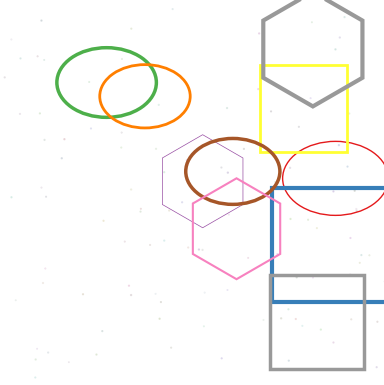[{"shape": "oval", "thickness": 1, "radius": 0.69, "center": [0.871, 0.537]}, {"shape": "square", "thickness": 3, "radius": 0.74, "center": [0.856, 0.363]}, {"shape": "oval", "thickness": 2.5, "radius": 0.65, "center": [0.277, 0.786]}, {"shape": "hexagon", "thickness": 0.5, "radius": 0.6, "center": [0.526, 0.529]}, {"shape": "oval", "thickness": 2, "radius": 0.59, "center": [0.377, 0.75]}, {"shape": "square", "thickness": 2, "radius": 0.57, "center": [0.788, 0.717]}, {"shape": "oval", "thickness": 2.5, "radius": 0.61, "center": [0.605, 0.555]}, {"shape": "hexagon", "thickness": 1.5, "radius": 0.66, "center": [0.614, 0.406]}, {"shape": "hexagon", "thickness": 3, "radius": 0.74, "center": [0.813, 0.872]}, {"shape": "square", "thickness": 2.5, "radius": 0.61, "center": [0.823, 0.163]}]